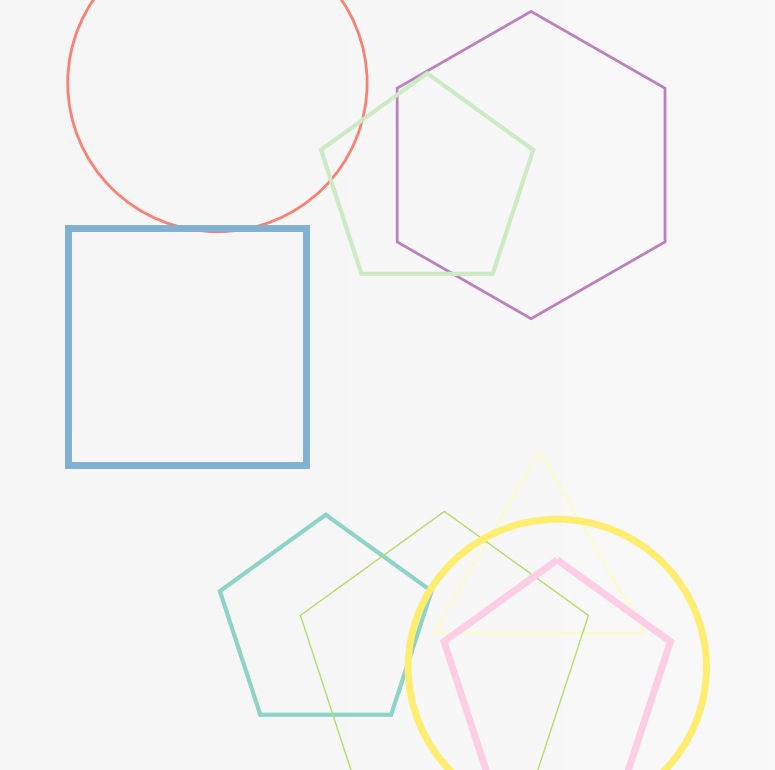[{"shape": "pentagon", "thickness": 1.5, "radius": 0.72, "center": [0.42, 0.188]}, {"shape": "triangle", "thickness": 0.5, "radius": 0.79, "center": [0.696, 0.257]}, {"shape": "circle", "thickness": 1, "radius": 0.97, "center": [0.281, 0.892]}, {"shape": "square", "thickness": 2.5, "radius": 0.77, "center": [0.241, 0.55]}, {"shape": "pentagon", "thickness": 0.5, "radius": 0.98, "center": [0.573, 0.14]}, {"shape": "pentagon", "thickness": 2.5, "radius": 0.77, "center": [0.719, 0.119]}, {"shape": "hexagon", "thickness": 1, "radius": 1.0, "center": [0.685, 0.786]}, {"shape": "pentagon", "thickness": 1.5, "radius": 0.72, "center": [0.551, 0.761]}, {"shape": "circle", "thickness": 2.5, "radius": 0.96, "center": [0.719, 0.133]}]